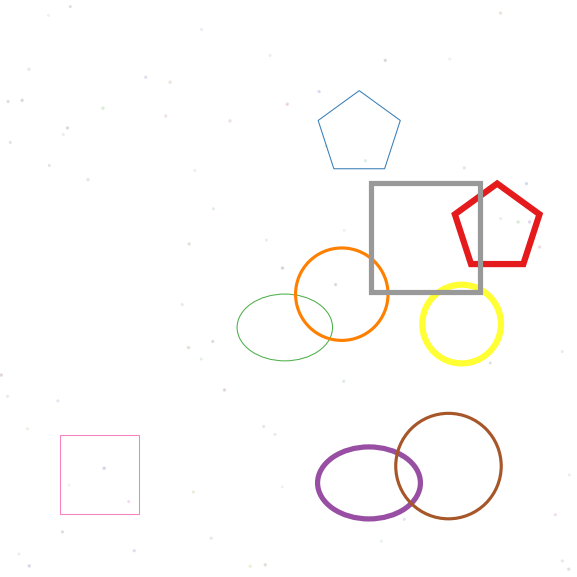[{"shape": "pentagon", "thickness": 3, "radius": 0.39, "center": [0.861, 0.604]}, {"shape": "pentagon", "thickness": 0.5, "radius": 0.37, "center": [0.622, 0.767]}, {"shape": "oval", "thickness": 0.5, "radius": 0.41, "center": [0.493, 0.432]}, {"shape": "oval", "thickness": 2.5, "radius": 0.45, "center": [0.639, 0.163]}, {"shape": "circle", "thickness": 1.5, "radius": 0.4, "center": [0.592, 0.49]}, {"shape": "circle", "thickness": 3, "radius": 0.34, "center": [0.799, 0.438]}, {"shape": "circle", "thickness": 1.5, "radius": 0.46, "center": [0.777, 0.192]}, {"shape": "square", "thickness": 0.5, "radius": 0.34, "center": [0.172, 0.177]}, {"shape": "square", "thickness": 2.5, "radius": 0.47, "center": [0.737, 0.588]}]